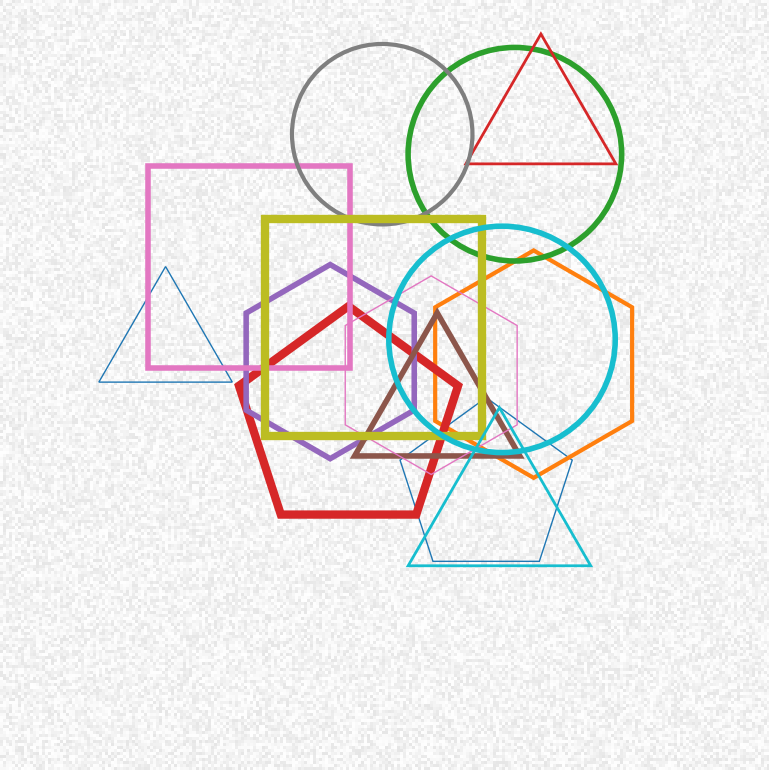[{"shape": "triangle", "thickness": 0.5, "radius": 0.5, "center": [0.215, 0.554]}, {"shape": "pentagon", "thickness": 0.5, "radius": 0.59, "center": [0.631, 0.366]}, {"shape": "hexagon", "thickness": 1.5, "radius": 0.74, "center": [0.693, 0.527]}, {"shape": "circle", "thickness": 2, "radius": 0.69, "center": [0.669, 0.8]}, {"shape": "triangle", "thickness": 1, "radius": 0.56, "center": [0.702, 0.843]}, {"shape": "pentagon", "thickness": 3, "radius": 0.75, "center": [0.453, 0.453]}, {"shape": "hexagon", "thickness": 2, "radius": 0.63, "center": [0.429, 0.53]}, {"shape": "triangle", "thickness": 2, "radius": 0.62, "center": [0.568, 0.47]}, {"shape": "square", "thickness": 2, "radius": 0.66, "center": [0.323, 0.654]}, {"shape": "hexagon", "thickness": 0.5, "radius": 0.64, "center": [0.56, 0.513]}, {"shape": "circle", "thickness": 1.5, "radius": 0.59, "center": [0.496, 0.826]}, {"shape": "square", "thickness": 3, "radius": 0.7, "center": [0.485, 0.574]}, {"shape": "triangle", "thickness": 1, "radius": 0.68, "center": [0.649, 0.334]}, {"shape": "circle", "thickness": 2, "radius": 0.74, "center": [0.652, 0.559]}]